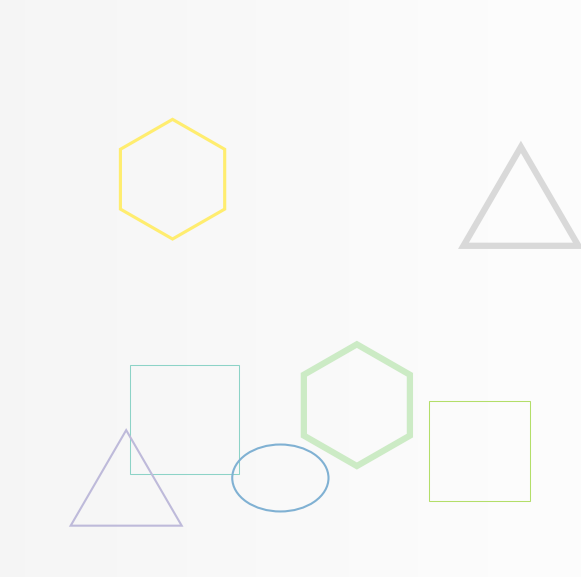[{"shape": "square", "thickness": 0.5, "radius": 0.47, "center": [0.317, 0.272]}, {"shape": "triangle", "thickness": 1, "radius": 0.55, "center": [0.217, 0.144]}, {"shape": "oval", "thickness": 1, "radius": 0.41, "center": [0.482, 0.171]}, {"shape": "square", "thickness": 0.5, "radius": 0.43, "center": [0.825, 0.218]}, {"shape": "triangle", "thickness": 3, "radius": 0.57, "center": [0.896, 0.631]}, {"shape": "hexagon", "thickness": 3, "radius": 0.53, "center": [0.614, 0.298]}, {"shape": "hexagon", "thickness": 1.5, "radius": 0.52, "center": [0.297, 0.689]}]